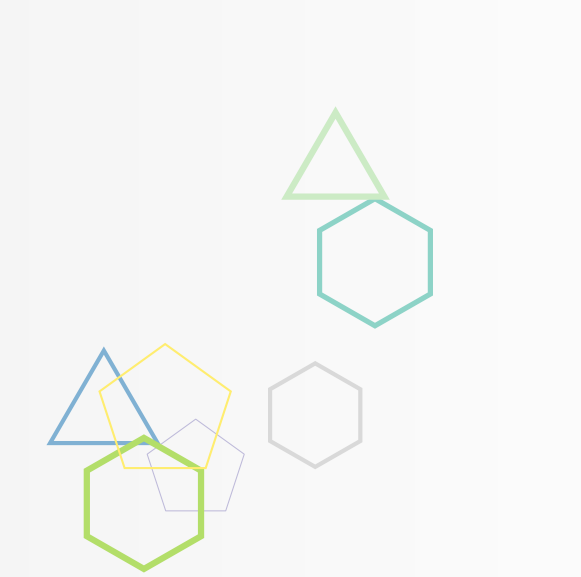[{"shape": "hexagon", "thickness": 2.5, "radius": 0.55, "center": [0.645, 0.545]}, {"shape": "pentagon", "thickness": 0.5, "radius": 0.44, "center": [0.337, 0.186]}, {"shape": "triangle", "thickness": 2, "radius": 0.53, "center": [0.179, 0.285]}, {"shape": "hexagon", "thickness": 3, "radius": 0.57, "center": [0.248, 0.127]}, {"shape": "hexagon", "thickness": 2, "radius": 0.45, "center": [0.542, 0.28]}, {"shape": "triangle", "thickness": 3, "radius": 0.49, "center": [0.577, 0.707]}, {"shape": "pentagon", "thickness": 1, "radius": 0.59, "center": [0.284, 0.285]}]